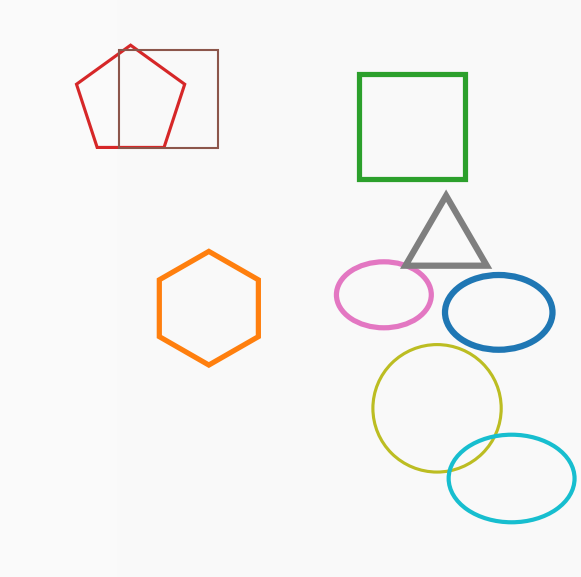[{"shape": "oval", "thickness": 3, "radius": 0.46, "center": [0.858, 0.458]}, {"shape": "hexagon", "thickness": 2.5, "radius": 0.49, "center": [0.359, 0.465]}, {"shape": "square", "thickness": 2.5, "radius": 0.45, "center": [0.709, 0.78]}, {"shape": "pentagon", "thickness": 1.5, "radius": 0.49, "center": [0.225, 0.823]}, {"shape": "square", "thickness": 1, "radius": 0.43, "center": [0.291, 0.828]}, {"shape": "oval", "thickness": 2.5, "radius": 0.41, "center": [0.66, 0.489]}, {"shape": "triangle", "thickness": 3, "radius": 0.4, "center": [0.768, 0.579]}, {"shape": "circle", "thickness": 1.5, "radius": 0.55, "center": [0.752, 0.292]}, {"shape": "oval", "thickness": 2, "radius": 0.54, "center": [0.88, 0.171]}]